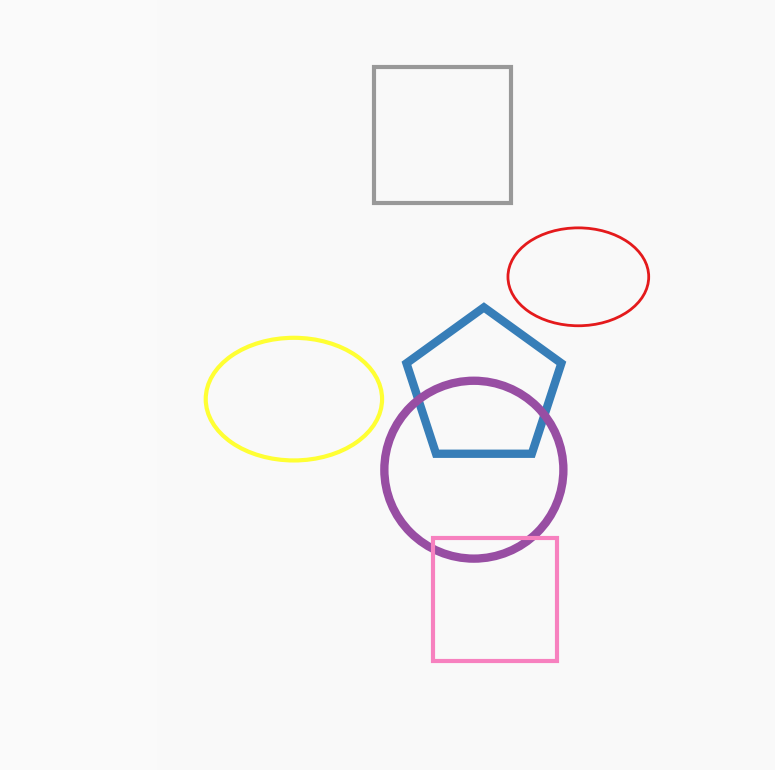[{"shape": "oval", "thickness": 1, "radius": 0.45, "center": [0.746, 0.641]}, {"shape": "pentagon", "thickness": 3, "radius": 0.53, "center": [0.624, 0.496]}, {"shape": "circle", "thickness": 3, "radius": 0.58, "center": [0.611, 0.39]}, {"shape": "oval", "thickness": 1.5, "radius": 0.57, "center": [0.379, 0.482]}, {"shape": "square", "thickness": 1.5, "radius": 0.4, "center": [0.639, 0.221]}, {"shape": "square", "thickness": 1.5, "radius": 0.44, "center": [0.571, 0.825]}]